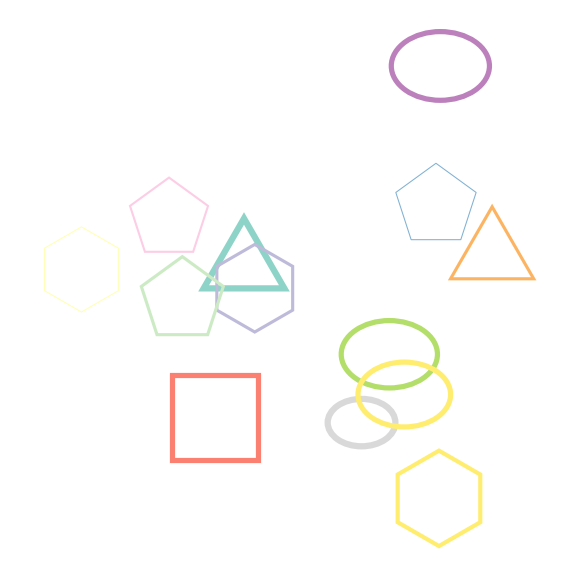[{"shape": "triangle", "thickness": 3, "radius": 0.4, "center": [0.423, 0.54]}, {"shape": "hexagon", "thickness": 0.5, "radius": 0.37, "center": [0.141, 0.533]}, {"shape": "hexagon", "thickness": 1.5, "radius": 0.38, "center": [0.441, 0.5]}, {"shape": "square", "thickness": 2.5, "radius": 0.37, "center": [0.373, 0.276]}, {"shape": "pentagon", "thickness": 0.5, "radius": 0.37, "center": [0.755, 0.643]}, {"shape": "triangle", "thickness": 1.5, "radius": 0.42, "center": [0.852, 0.558]}, {"shape": "oval", "thickness": 2.5, "radius": 0.42, "center": [0.674, 0.386]}, {"shape": "pentagon", "thickness": 1, "radius": 0.36, "center": [0.293, 0.621]}, {"shape": "oval", "thickness": 3, "radius": 0.29, "center": [0.626, 0.267]}, {"shape": "oval", "thickness": 2.5, "radius": 0.42, "center": [0.763, 0.885]}, {"shape": "pentagon", "thickness": 1.5, "radius": 0.37, "center": [0.316, 0.48]}, {"shape": "hexagon", "thickness": 2, "radius": 0.41, "center": [0.76, 0.136]}, {"shape": "oval", "thickness": 2.5, "radius": 0.4, "center": [0.7, 0.316]}]